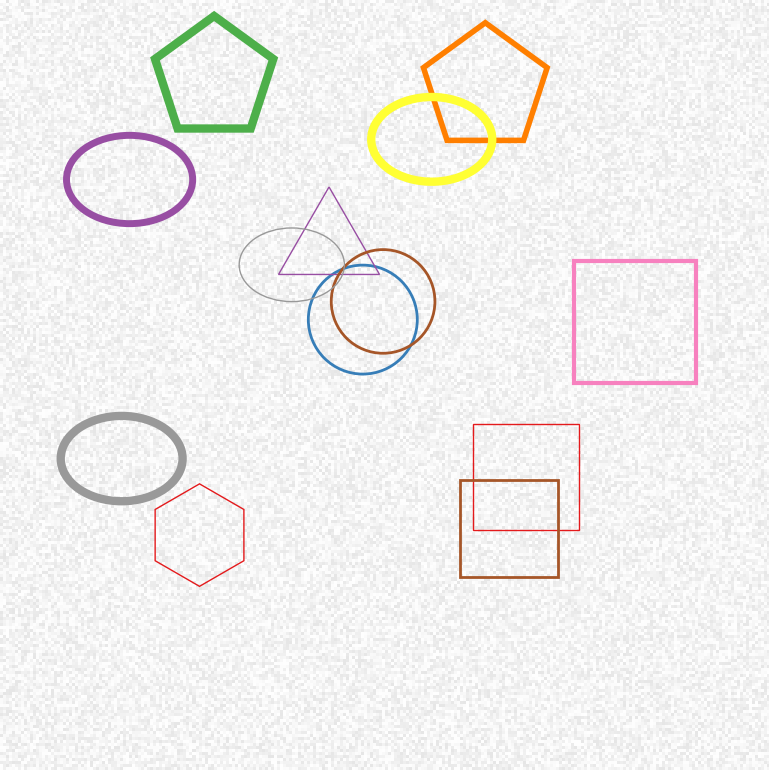[{"shape": "square", "thickness": 0.5, "radius": 0.34, "center": [0.684, 0.38]}, {"shape": "hexagon", "thickness": 0.5, "radius": 0.33, "center": [0.259, 0.305]}, {"shape": "circle", "thickness": 1, "radius": 0.35, "center": [0.471, 0.585]}, {"shape": "pentagon", "thickness": 3, "radius": 0.4, "center": [0.278, 0.898]}, {"shape": "oval", "thickness": 2.5, "radius": 0.41, "center": [0.168, 0.767]}, {"shape": "triangle", "thickness": 0.5, "radius": 0.38, "center": [0.427, 0.681]}, {"shape": "pentagon", "thickness": 2, "radius": 0.42, "center": [0.63, 0.886]}, {"shape": "oval", "thickness": 3, "radius": 0.39, "center": [0.561, 0.819]}, {"shape": "square", "thickness": 1, "radius": 0.32, "center": [0.661, 0.314]}, {"shape": "circle", "thickness": 1, "radius": 0.34, "center": [0.498, 0.609]}, {"shape": "square", "thickness": 1.5, "radius": 0.39, "center": [0.824, 0.582]}, {"shape": "oval", "thickness": 0.5, "radius": 0.34, "center": [0.379, 0.656]}, {"shape": "oval", "thickness": 3, "radius": 0.4, "center": [0.158, 0.404]}]